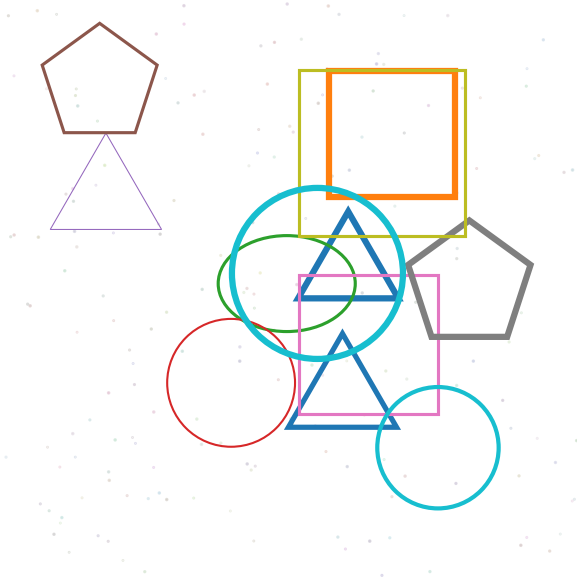[{"shape": "triangle", "thickness": 3, "radius": 0.5, "center": [0.603, 0.533]}, {"shape": "triangle", "thickness": 2.5, "radius": 0.54, "center": [0.593, 0.313]}, {"shape": "square", "thickness": 3, "radius": 0.54, "center": [0.679, 0.767]}, {"shape": "oval", "thickness": 1.5, "radius": 0.59, "center": [0.496, 0.508]}, {"shape": "circle", "thickness": 1, "radius": 0.55, "center": [0.4, 0.336]}, {"shape": "triangle", "thickness": 0.5, "radius": 0.56, "center": [0.183, 0.657]}, {"shape": "pentagon", "thickness": 1.5, "radius": 0.52, "center": [0.173, 0.854]}, {"shape": "square", "thickness": 1.5, "radius": 0.6, "center": [0.638, 0.403]}, {"shape": "pentagon", "thickness": 3, "radius": 0.56, "center": [0.813, 0.506]}, {"shape": "square", "thickness": 1.5, "radius": 0.72, "center": [0.661, 0.735]}, {"shape": "circle", "thickness": 2, "radius": 0.53, "center": [0.758, 0.224]}, {"shape": "circle", "thickness": 3, "radius": 0.74, "center": [0.55, 0.526]}]